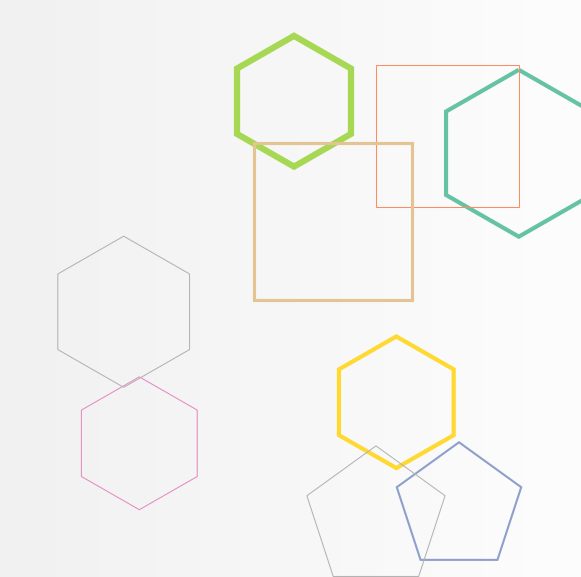[{"shape": "hexagon", "thickness": 2, "radius": 0.72, "center": [0.893, 0.734]}, {"shape": "square", "thickness": 0.5, "radius": 0.61, "center": [0.77, 0.764]}, {"shape": "pentagon", "thickness": 1, "radius": 0.56, "center": [0.79, 0.121]}, {"shape": "hexagon", "thickness": 0.5, "radius": 0.58, "center": [0.24, 0.232]}, {"shape": "hexagon", "thickness": 3, "radius": 0.57, "center": [0.506, 0.824]}, {"shape": "hexagon", "thickness": 2, "radius": 0.57, "center": [0.682, 0.303]}, {"shape": "square", "thickness": 1.5, "radius": 0.68, "center": [0.573, 0.615]}, {"shape": "hexagon", "thickness": 0.5, "radius": 0.65, "center": [0.213, 0.459]}, {"shape": "pentagon", "thickness": 0.5, "radius": 0.63, "center": [0.647, 0.102]}]